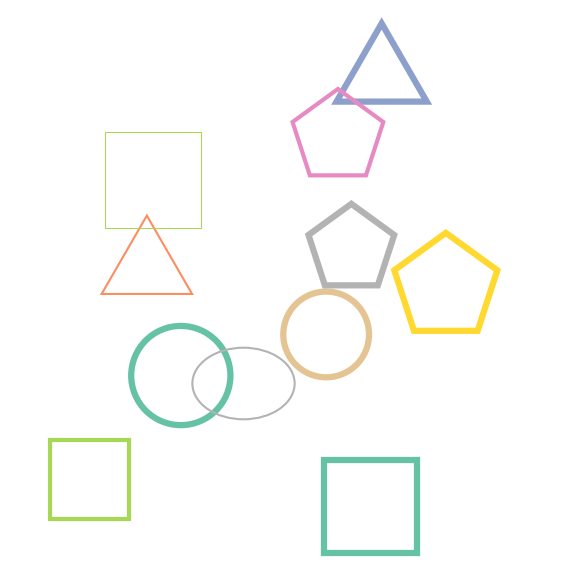[{"shape": "square", "thickness": 3, "radius": 0.4, "center": [0.642, 0.122]}, {"shape": "circle", "thickness": 3, "radius": 0.43, "center": [0.313, 0.349]}, {"shape": "triangle", "thickness": 1, "radius": 0.45, "center": [0.254, 0.535]}, {"shape": "triangle", "thickness": 3, "radius": 0.45, "center": [0.661, 0.868]}, {"shape": "pentagon", "thickness": 2, "radius": 0.41, "center": [0.585, 0.762]}, {"shape": "square", "thickness": 2, "radius": 0.34, "center": [0.155, 0.169]}, {"shape": "square", "thickness": 0.5, "radius": 0.41, "center": [0.265, 0.688]}, {"shape": "pentagon", "thickness": 3, "radius": 0.47, "center": [0.772, 0.502]}, {"shape": "circle", "thickness": 3, "radius": 0.37, "center": [0.565, 0.42]}, {"shape": "pentagon", "thickness": 3, "radius": 0.39, "center": [0.608, 0.568]}, {"shape": "oval", "thickness": 1, "radius": 0.44, "center": [0.422, 0.335]}]